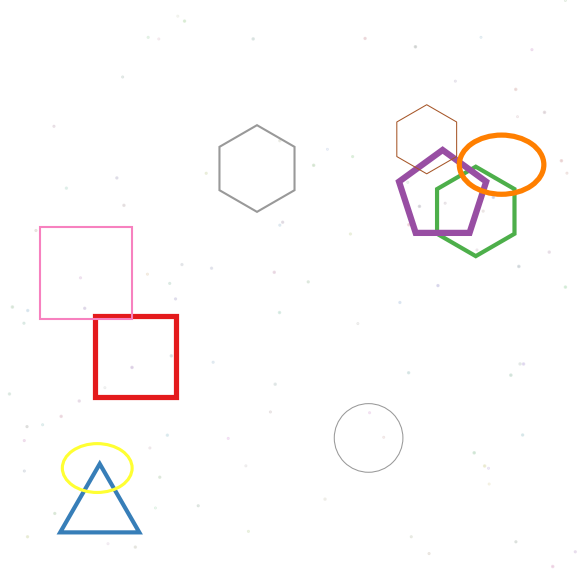[{"shape": "square", "thickness": 2.5, "radius": 0.35, "center": [0.235, 0.382]}, {"shape": "triangle", "thickness": 2, "radius": 0.4, "center": [0.173, 0.117]}, {"shape": "hexagon", "thickness": 2, "radius": 0.39, "center": [0.824, 0.633]}, {"shape": "pentagon", "thickness": 3, "radius": 0.4, "center": [0.766, 0.66]}, {"shape": "oval", "thickness": 2.5, "radius": 0.37, "center": [0.869, 0.714]}, {"shape": "oval", "thickness": 1.5, "radius": 0.3, "center": [0.168, 0.189]}, {"shape": "hexagon", "thickness": 0.5, "radius": 0.3, "center": [0.739, 0.758]}, {"shape": "square", "thickness": 1, "radius": 0.4, "center": [0.149, 0.526]}, {"shape": "circle", "thickness": 0.5, "radius": 0.3, "center": [0.638, 0.241]}, {"shape": "hexagon", "thickness": 1, "radius": 0.38, "center": [0.445, 0.707]}]